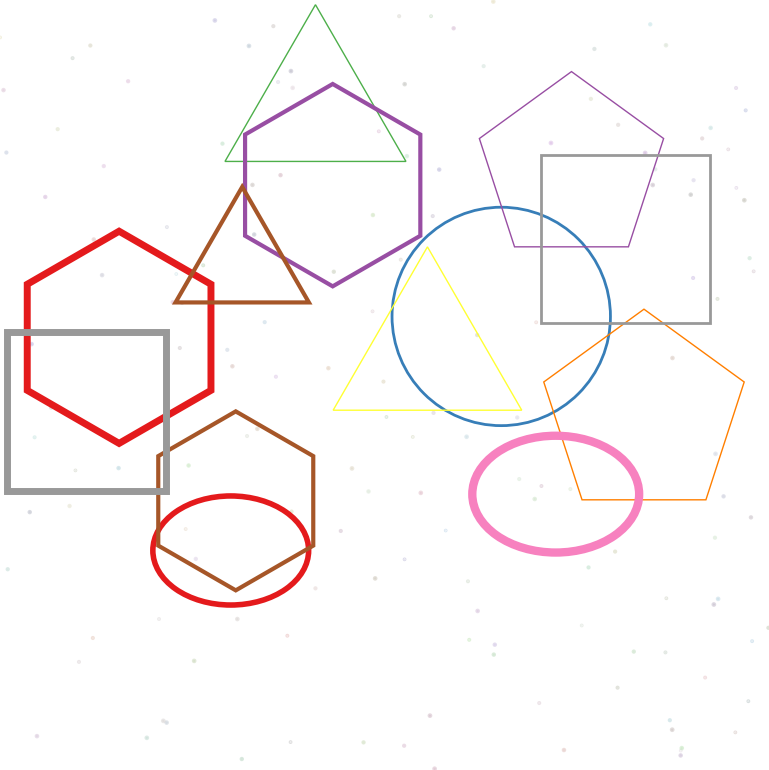[{"shape": "hexagon", "thickness": 2.5, "radius": 0.69, "center": [0.155, 0.562]}, {"shape": "oval", "thickness": 2, "radius": 0.51, "center": [0.3, 0.285]}, {"shape": "circle", "thickness": 1, "radius": 0.71, "center": [0.651, 0.589]}, {"shape": "triangle", "thickness": 0.5, "radius": 0.68, "center": [0.41, 0.858]}, {"shape": "hexagon", "thickness": 1.5, "radius": 0.66, "center": [0.432, 0.76]}, {"shape": "pentagon", "thickness": 0.5, "radius": 0.63, "center": [0.742, 0.781]}, {"shape": "pentagon", "thickness": 0.5, "radius": 0.68, "center": [0.836, 0.462]}, {"shape": "triangle", "thickness": 0.5, "radius": 0.71, "center": [0.555, 0.538]}, {"shape": "hexagon", "thickness": 1.5, "radius": 0.58, "center": [0.306, 0.35]}, {"shape": "triangle", "thickness": 1.5, "radius": 0.5, "center": [0.315, 0.657]}, {"shape": "oval", "thickness": 3, "radius": 0.54, "center": [0.722, 0.358]}, {"shape": "square", "thickness": 1, "radius": 0.55, "center": [0.813, 0.689]}, {"shape": "square", "thickness": 2.5, "radius": 0.52, "center": [0.112, 0.466]}]